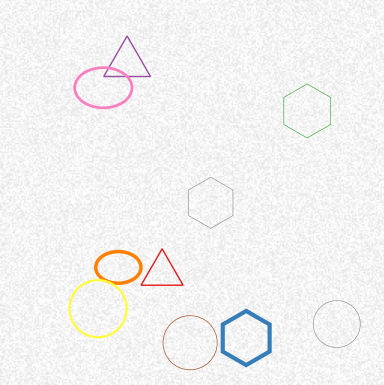[{"shape": "triangle", "thickness": 1, "radius": 0.32, "center": [0.421, 0.291]}, {"shape": "hexagon", "thickness": 3, "radius": 0.35, "center": [0.639, 0.122]}, {"shape": "hexagon", "thickness": 0.5, "radius": 0.35, "center": [0.798, 0.712]}, {"shape": "triangle", "thickness": 1, "radius": 0.35, "center": [0.33, 0.836]}, {"shape": "oval", "thickness": 2.5, "radius": 0.29, "center": [0.307, 0.305]}, {"shape": "circle", "thickness": 1.5, "radius": 0.37, "center": [0.255, 0.198]}, {"shape": "circle", "thickness": 0.5, "radius": 0.35, "center": [0.494, 0.11]}, {"shape": "oval", "thickness": 2, "radius": 0.37, "center": [0.268, 0.772]}, {"shape": "circle", "thickness": 0.5, "radius": 0.31, "center": [0.875, 0.158]}, {"shape": "hexagon", "thickness": 0.5, "radius": 0.33, "center": [0.547, 0.473]}]